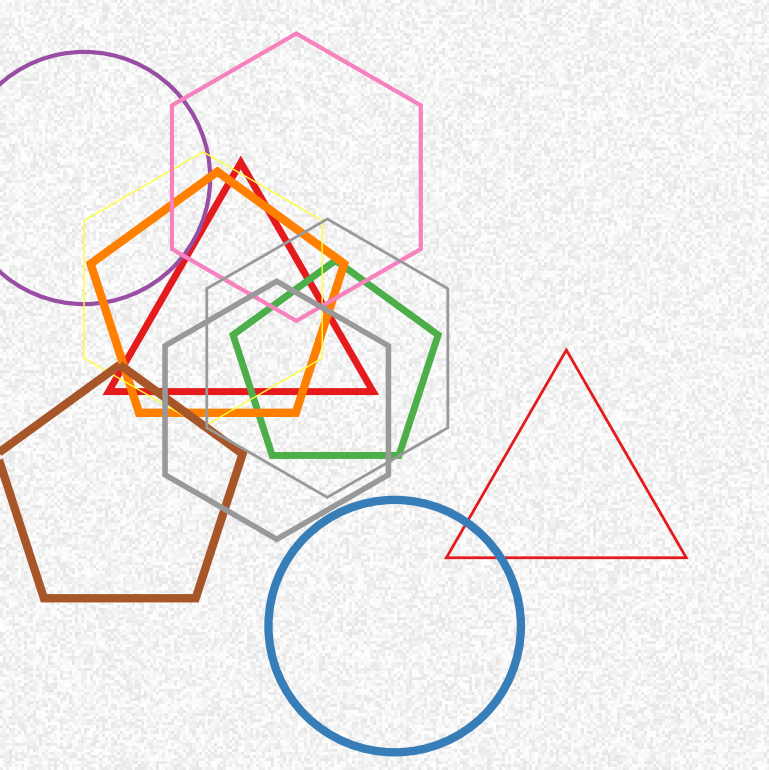[{"shape": "triangle", "thickness": 2.5, "radius": 0.99, "center": [0.313, 0.591]}, {"shape": "triangle", "thickness": 1, "radius": 0.9, "center": [0.735, 0.366]}, {"shape": "circle", "thickness": 3, "radius": 0.82, "center": [0.513, 0.187]}, {"shape": "pentagon", "thickness": 2.5, "radius": 0.7, "center": [0.436, 0.522]}, {"shape": "circle", "thickness": 1.5, "radius": 0.82, "center": [0.109, 0.769]}, {"shape": "pentagon", "thickness": 3, "radius": 0.87, "center": [0.282, 0.604]}, {"shape": "hexagon", "thickness": 0.5, "radius": 0.89, "center": [0.264, 0.624]}, {"shape": "pentagon", "thickness": 3, "radius": 0.84, "center": [0.156, 0.359]}, {"shape": "hexagon", "thickness": 1.5, "radius": 0.93, "center": [0.385, 0.77]}, {"shape": "hexagon", "thickness": 1, "radius": 0.9, "center": [0.425, 0.535]}, {"shape": "hexagon", "thickness": 2, "radius": 0.84, "center": [0.359, 0.467]}]